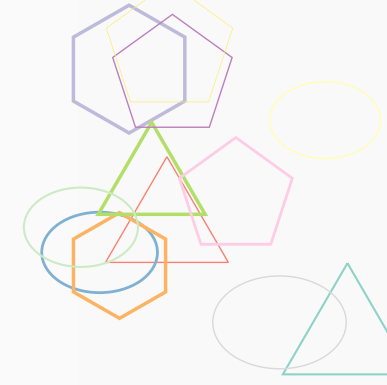[{"shape": "triangle", "thickness": 1.5, "radius": 0.96, "center": [0.897, 0.124]}, {"shape": "oval", "thickness": 1, "radius": 0.71, "center": [0.839, 0.688]}, {"shape": "hexagon", "thickness": 2.5, "radius": 0.83, "center": [0.333, 0.821]}, {"shape": "triangle", "thickness": 1, "radius": 0.91, "center": [0.431, 0.41]}, {"shape": "oval", "thickness": 2, "radius": 0.75, "center": [0.257, 0.344]}, {"shape": "hexagon", "thickness": 2.5, "radius": 0.69, "center": [0.308, 0.31]}, {"shape": "triangle", "thickness": 2.5, "radius": 0.8, "center": [0.391, 0.523]}, {"shape": "pentagon", "thickness": 2, "radius": 0.77, "center": [0.609, 0.49]}, {"shape": "oval", "thickness": 1, "radius": 0.86, "center": [0.721, 0.163]}, {"shape": "pentagon", "thickness": 1, "radius": 0.81, "center": [0.445, 0.801]}, {"shape": "oval", "thickness": 1.5, "radius": 0.74, "center": [0.209, 0.41]}, {"shape": "pentagon", "thickness": 0.5, "radius": 0.86, "center": [0.437, 0.874]}]